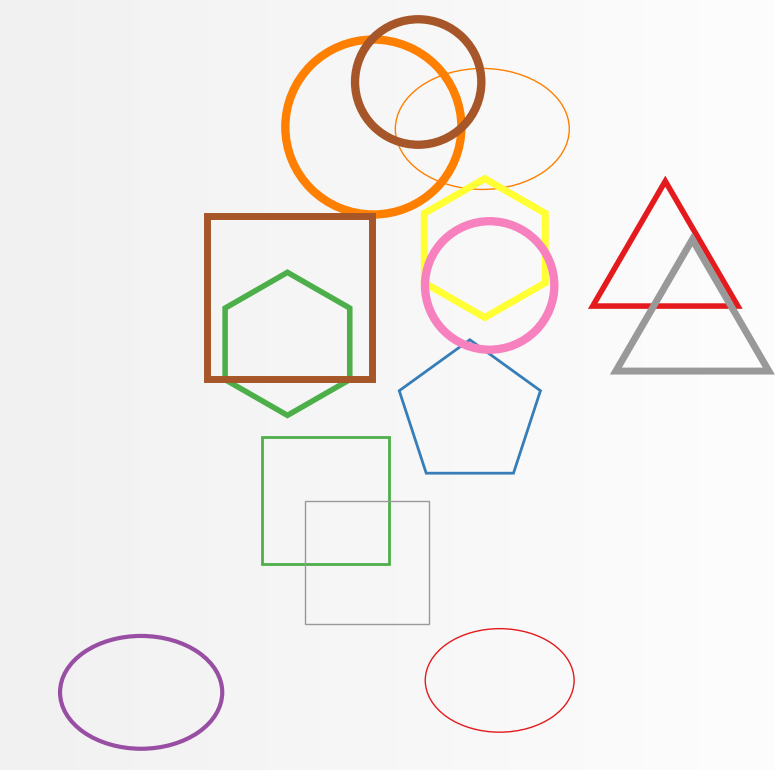[{"shape": "oval", "thickness": 0.5, "radius": 0.48, "center": [0.645, 0.116]}, {"shape": "triangle", "thickness": 2, "radius": 0.54, "center": [0.858, 0.657]}, {"shape": "pentagon", "thickness": 1, "radius": 0.48, "center": [0.606, 0.463]}, {"shape": "square", "thickness": 1, "radius": 0.41, "center": [0.42, 0.35]}, {"shape": "hexagon", "thickness": 2, "radius": 0.46, "center": [0.371, 0.553]}, {"shape": "oval", "thickness": 1.5, "radius": 0.52, "center": [0.182, 0.101]}, {"shape": "circle", "thickness": 3, "radius": 0.57, "center": [0.482, 0.835]}, {"shape": "oval", "thickness": 0.5, "radius": 0.56, "center": [0.622, 0.833]}, {"shape": "hexagon", "thickness": 2.5, "radius": 0.45, "center": [0.626, 0.678]}, {"shape": "circle", "thickness": 3, "radius": 0.41, "center": [0.54, 0.894]}, {"shape": "square", "thickness": 2.5, "radius": 0.53, "center": [0.374, 0.614]}, {"shape": "circle", "thickness": 3, "radius": 0.42, "center": [0.632, 0.629]}, {"shape": "triangle", "thickness": 2.5, "radius": 0.57, "center": [0.893, 0.575]}, {"shape": "square", "thickness": 0.5, "radius": 0.4, "center": [0.473, 0.27]}]